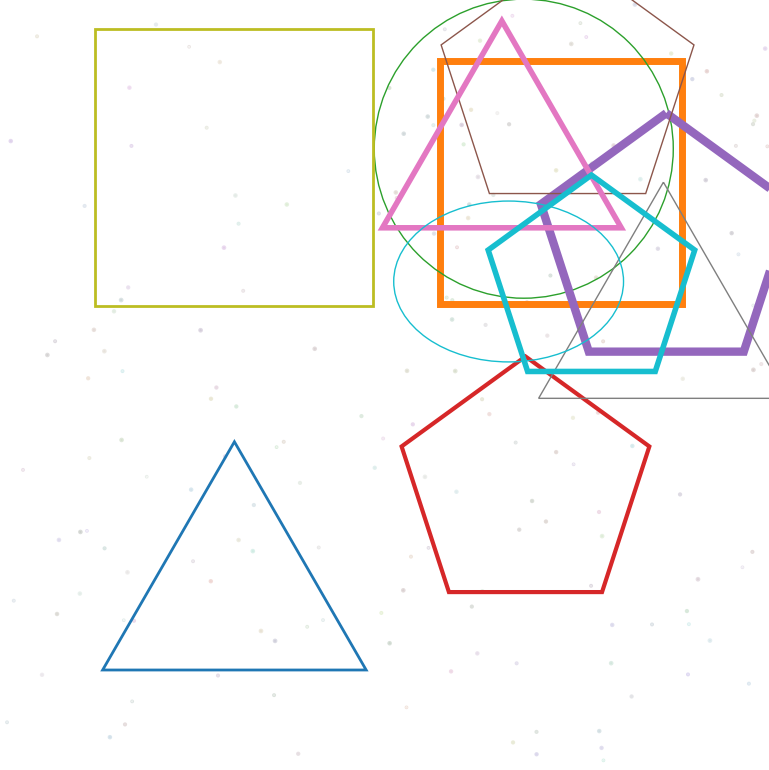[{"shape": "triangle", "thickness": 1, "radius": 0.99, "center": [0.304, 0.229]}, {"shape": "square", "thickness": 2.5, "radius": 0.79, "center": [0.728, 0.763]}, {"shape": "circle", "thickness": 0.5, "radius": 0.97, "center": [0.68, 0.807]}, {"shape": "pentagon", "thickness": 1.5, "radius": 0.85, "center": [0.682, 0.368]}, {"shape": "pentagon", "thickness": 3, "radius": 0.86, "center": [0.865, 0.682]}, {"shape": "pentagon", "thickness": 0.5, "radius": 0.86, "center": [0.737, 0.888]}, {"shape": "triangle", "thickness": 2, "radius": 0.9, "center": [0.652, 0.794]}, {"shape": "triangle", "thickness": 0.5, "radius": 0.94, "center": [0.862, 0.576]}, {"shape": "square", "thickness": 1, "radius": 0.9, "center": [0.304, 0.783]}, {"shape": "oval", "thickness": 0.5, "radius": 0.75, "center": [0.661, 0.634]}, {"shape": "pentagon", "thickness": 2, "radius": 0.71, "center": [0.768, 0.632]}]